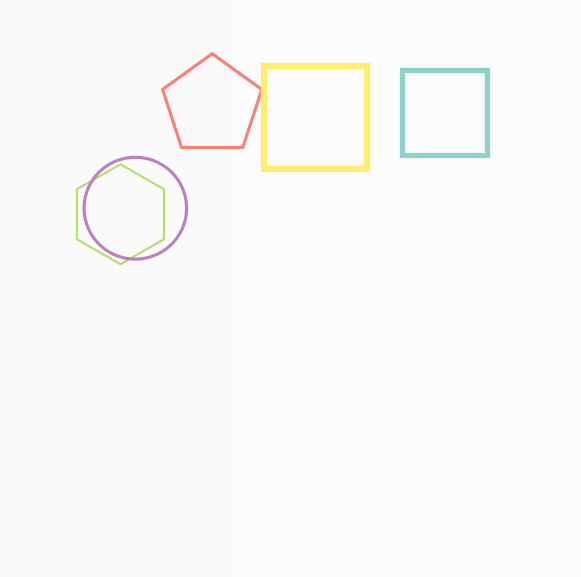[{"shape": "square", "thickness": 2.5, "radius": 0.37, "center": [0.766, 0.805]}, {"shape": "pentagon", "thickness": 1.5, "radius": 0.45, "center": [0.365, 0.816]}, {"shape": "hexagon", "thickness": 1, "radius": 0.43, "center": [0.207, 0.628]}, {"shape": "circle", "thickness": 1.5, "radius": 0.44, "center": [0.233, 0.639]}, {"shape": "square", "thickness": 3, "radius": 0.44, "center": [0.543, 0.795]}]